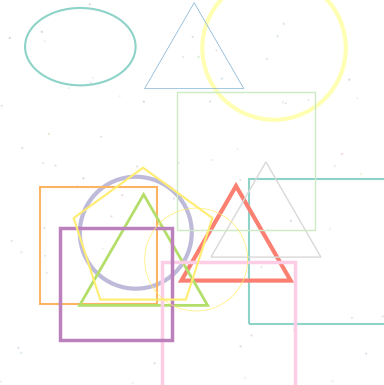[{"shape": "oval", "thickness": 1.5, "radius": 0.72, "center": [0.209, 0.879]}, {"shape": "square", "thickness": 1.5, "radius": 0.94, "center": [0.834, 0.348]}, {"shape": "circle", "thickness": 3, "radius": 0.93, "center": [0.712, 0.875]}, {"shape": "circle", "thickness": 3, "radius": 0.73, "center": [0.353, 0.396]}, {"shape": "triangle", "thickness": 3, "radius": 0.82, "center": [0.613, 0.353]}, {"shape": "triangle", "thickness": 0.5, "radius": 0.74, "center": [0.504, 0.844]}, {"shape": "square", "thickness": 1.5, "radius": 0.76, "center": [0.256, 0.362]}, {"shape": "triangle", "thickness": 2, "radius": 0.96, "center": [0.373, 0.303]}, {"shape": "square", "thickness": 2.5, "radius": 0.86, "center": [0.593, 0.148]}, {"shape": "triangle", "thickness": 1, "radius": 0.82, "center": [0.691, 0.415]}, {"shape": "square", "thickness": 2.5, "radius": 0.73, "center": [0.302, 0.263]}, {"shape": "square", "thickness": 1, "radius": 0.9, "center": [0.64, 0.582]}, {"shape": "pentagon", "thickness": 1.5, "radius": 0.95, "center": [0.372, 0.375]}, {"shape": "circle", "thickness": 0.5, "radius": 0.67, "center": [0.509, 0.326]}]